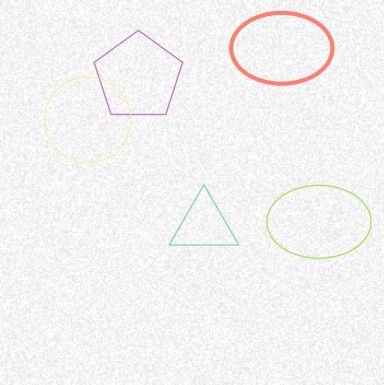[{"shape": "triangle", "thickness": 1, "radius": 0.52, "center": [0.53, 0.416]}, {"shape": "oval", "thickness": 3, "radius": 0.66, "center": [0.732, 0.875]}, {"shape": "oval", "thickness": 1, "radius": 0.68, "center": [0.829, 0.424]}, {"shape": "pentagon", "thickness": 1, "radius": 0.6, "center": [0.36, 0.8]}, {"shape": "circle", "thickness": 0.5, "radius": 0.56, "center": [0.228, 0.688]}]